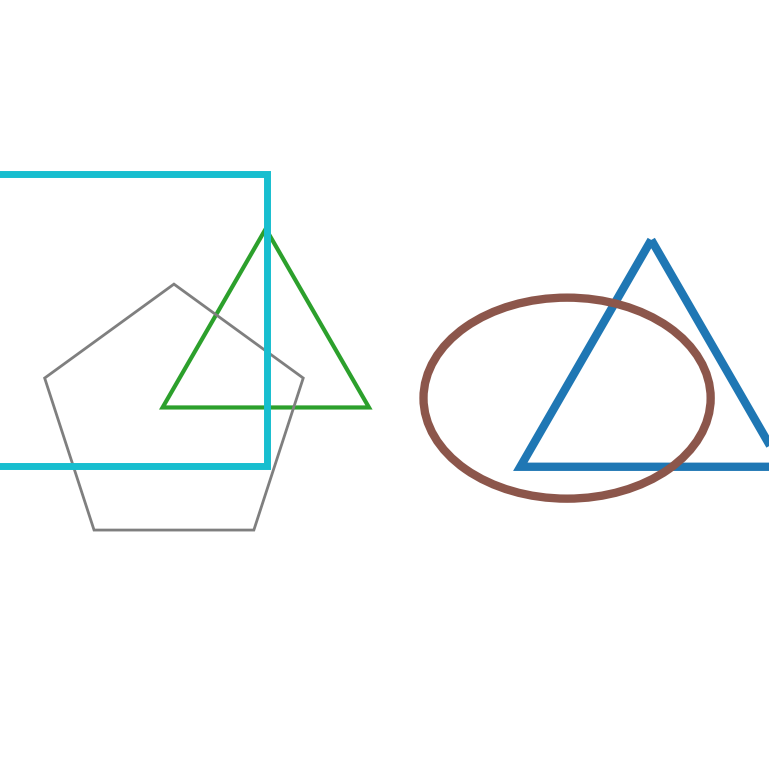[{"shape": "triangle", "thickness": 3, "radius": 0.98, "center": [0.846, 0.492]}, {"shape": "triangle", "thickness": 1.5, "radius": 0.77, "center": [0.345, 0.548]}, {"shape": "oval", "thickness": 3, "radius": 0.93, "center": [0.736, 0.483]}, {"shape": "pentagon", "thickness": 1, "radius": 0.88, "center": [0.226, 0.454]}, {"shape": "square", "thickness": 2.5, "radius": 0.95, "center": [0.158, 0.584]}]